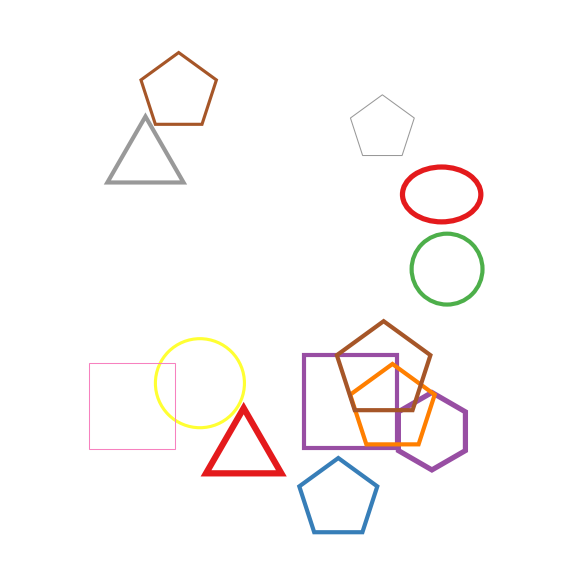[{"shape": "triangle", "thickness": 3, "radius": 0.38, "center": [0.422, 0.217]}, {"shape": "oval", "thickness": 2.5, "radius": 0.34, "center": [0.765, 0.662]}, {"shape": "pentagon", "thickness": 2, "radius": 0.36, "center": [0.586, 0.135]}, {"shape": "circle", "thickness": 2, "radius": 0.31, "center": [0.774, 0.533]}, {"shape": "square", "thickness": 2, "radius": 0.41, "center": [0.607, 0.304]}, {"shape": "hexagon", "thickness": 2.5, "radius": 0.34, "center": [0.748, 0.252]}, {"shape": "pentagon", "thickness": 2, "radius": 0.38, "center": [0.68, 0.292]}, {"shape": "circle", "thickness": 1.5, "radius": 0.39, "center": [0.346, 0.336]}, {"shape": "pentagon", "thickness": 2, "radius": 0.43, "center": [0.664, 0.358]}, {"shape": "pentagon", "thickness": 1.5, "radius": 0.34, "center": [0.309, 0.839]}, {"shape": "square", "thickness": 0.5, "radius": 0.37, "center": [0.228, 0.297]}, {"shape": "pentagon", "thickness": 0.5, "radius": 0.29, "center": [0.662, 0.777]}, {"shape": "triangle", "thickness": 2, "radius": 0.38, "center": [0.252, 0.721]}]